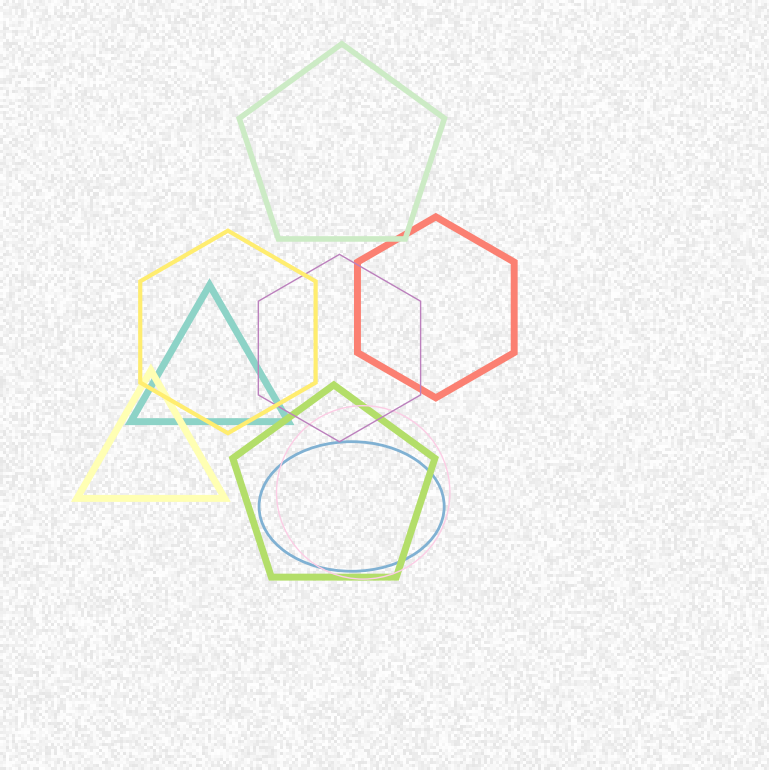[{"shape": "triangle", "thickness": 2.5, "radius": 0.59, "center": [0.272, 0.512]}, {"shape": "triangle", "thickness": 2.5, "radius": 0.55, "center": [0.196, 0.408]}, {"shape": "hexagon", "thickness": 2.5, "radius": 0.59, "center": [0.566, 0.601]}, {"shape": "oval", "thickness": 1, "radius": 0.6, "center": [0.457, 0.342]}, {"shape": "pentagon", "thickness": 2.5, "radius": 0.69, "center": [0.434, 0.362]}, {"shape": "circle", "thickness": 0.5, "radius": 0.56, "center": [0.472, 0.361]}, {"shape": "hexagon", "thickness": 0.5, "radius": 0.61, "center": [0.441, 0.548]}, {"shape": "pentagon", "thickness": 2, "radius": 0.7, "center": [0.444, 0.803]}, {"shape": "hexagon", "thickness": 1.5, "radius": 0.66, "center": [0.296, 0.569]}]